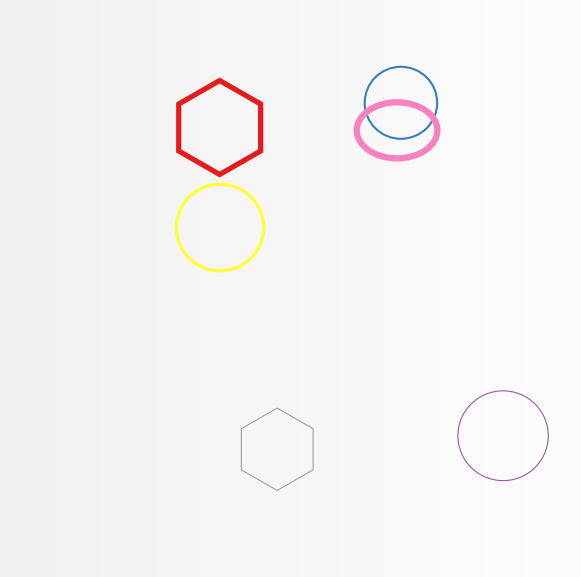[{"shape": "hexagon", "thickness": 2.5, "radius": 0.41, "center": [0.378, 0.778]}, {"shape": "circle", "thickness": 1, "radius": 0.31, "center": [0.69, 0.821]}, {"shape": "circle", "thickness": 0.5, "radius": 0.39, "center": [0.866, 0.245]}, {"shape": "circle", "thickness": 1.5, "radius": 0.37, "center": [0.379, 0.605]}, {"shape": "oval", "thickness": 3, "radius": 0.35, "center": [0.683, 0.773]}, {"shape": "hexagon", "thickness": 0.5, "radius": 0.36, "center": [0.477, 0.221]}]